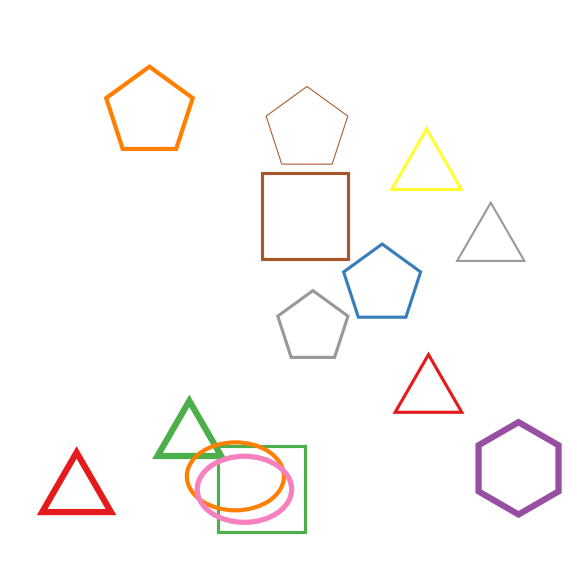[{"shape": "triangle", "thickness": 3, "radius": 0.34, "center": [0.133, 0.147]}, {"shape": "triangle", "thickness": 1.5, "radius": 0.33, "center": [0.742, 0.319]}, {"shape": "pentagon", "thickness": 1.5, "radius": 0.35, "center": [0.662, 0.507]}, {"shape": "square", "thickness": 1.5, "radius": 0.38, "center": [0.453, 0.152]}, {"shape": "triangle", "thickness": 3, "radius": 0.32, "center": [0.328, 0.241]}, {"shape": "hexagon", "thickness": 3, "radius": 0.4, "center": [0.898, 0.188]}, {"shape": "oval", "thickness": 2, "radius": 0.42, "center": [0.408, 0.174]}, {"shape": "pentagon", "thickness": 2, "radius": 0.39, "center": [0.259, 0.805]}, {"shape": "triangle", "thickness": 1.5, "radius": 0.35, "center": [0.739, 0.706]}, {"shape": "pentagon", "thickness": 0.5, "radius": 0.37, "center": [0.532, 0.775]}, {"shape": "square", "thickness": 1.5, "radius": 0.37, "center": [0.529, 0.625]}, {"shape": "oval", "thickness": 2.5, "radius": 0.41, "center": [0.423, 0.152]}, {"shape": "pentagon", "thickness": 1.5, "radius": 0.32, "center": [0.542, 0.432]}, {"shape": "triangle", "thickness": 1, "radius": 0.34, "center": [0.85, 0.581]}]